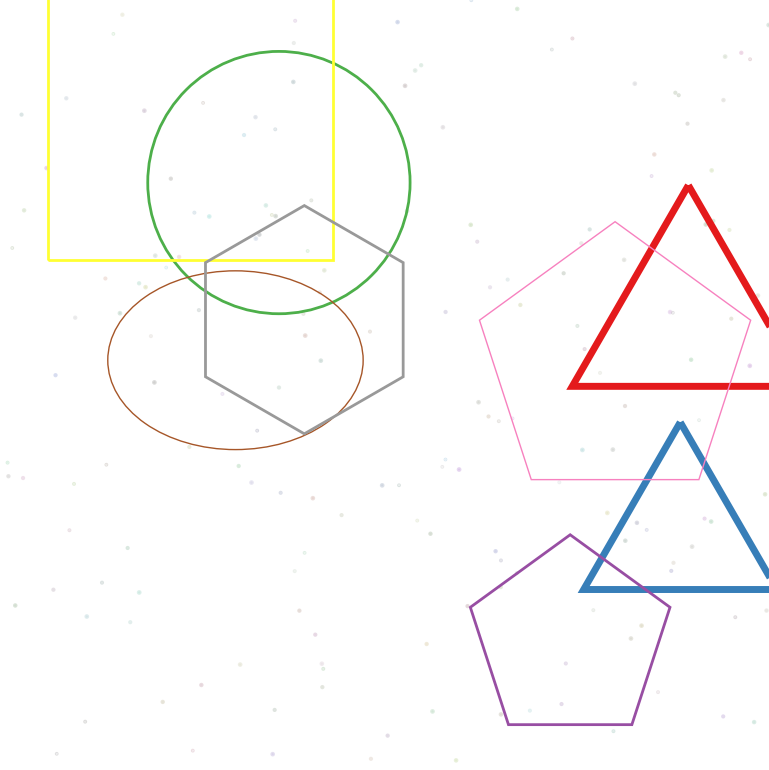[{"shape": "triangle", "thickness": 2.5, "radius": 0.87, "center": [0.894, 0.585]}, {"shape": "triangle", "thickness": 2.5, "radius": 0.72, "center": [0.883, 0.307]}, {"shape": "circle", "thickness": 1, "radius": 0.85, "center": [0.362, 0.763]}, {"shape": "pentagon", "thickness": 1, "radius": 0.68, "center": [0.74, 0.169]}, {"shape": "square", "thickness": 1, "radius": 0.93, "center": [0.247, 0.848]}, {"shape": "oval", "thickness": 0.5, "radius": 0.83, "center": [0.306, 0.532]}, {"shape": "pentagon", "thickness": 0.5, "radius": 0.93, "center": [0.799, 0.527]}, {"shape": "hexagon", "thickness": 1, "radius": 0.74, "center": [0.395, 0.585]}]